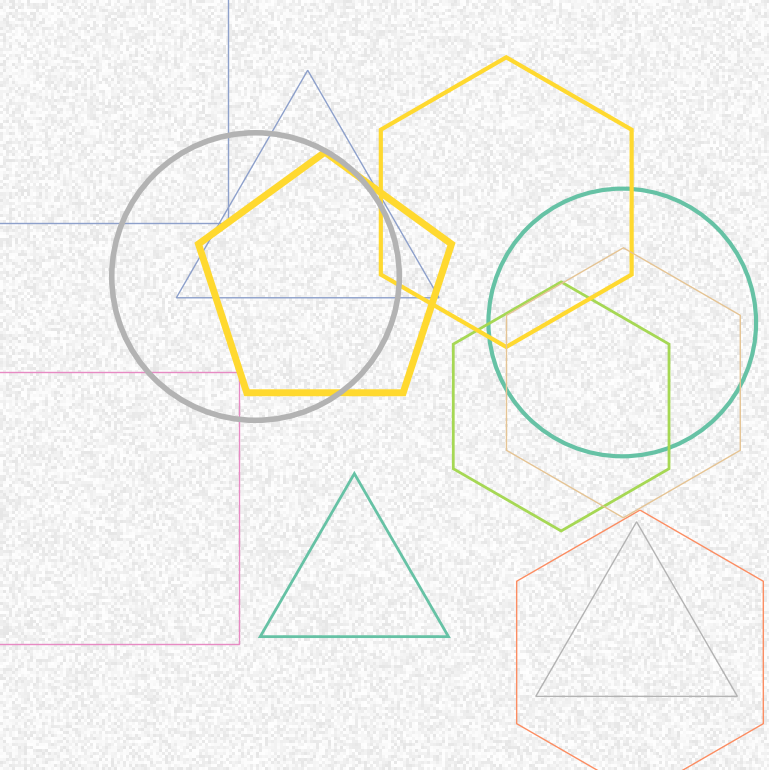[{"shape": "triangle", "thickness": 1, "radius": 0.71, "center": [0.46, 0.244]}, {"shape": "circle", "thickness": 1.5, "radius": 0.87, "center": [0.808, 0.581]}, {"shape": "hexagon", "thickness": 0.5, "radius": 0.92, "center": [0.831, 0.153]}, {"shape": "triangle", "thickness": 0.5, "radius": 0.98, "center": [0.4, 0.712]}, {"shape": "square", "thickness": 0.5, "radius": 0.92, "center": [0.112, 0.895]}, {"shape": "square", "thickness": 0.5, "radius": 0.88, "center": [0.134, 0.34]}, {"shape": "hexagon", "thickness": 1, "radius": 0.81, "center": [0.729, 0.472]}, {"shape": "pentagon", "thickness": 2.5, "radius": 0.86, "center": [0.422, 0.63]}, {"shape": "hexagon", "thickness": 1.5, "radius": 0.94, "center": [0.657, 0.737]}, {"shape": "hexagon", "thickness": 0.5, "radius": 0.88, "center": [0.81, 0.503]}, {"shape": "triangle", "thickness": 0.5, "radius": 0.76, "center": [0.827, 0.171]}, {"shape": "circle", "thickness": 2, "radius": 0.93, "center": [0.332, 0.641]}]